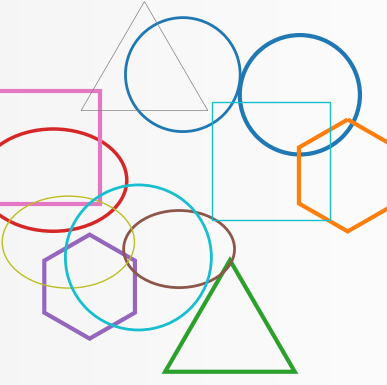[{"shape": "circle", "thickness": 3, "radius": 0.78, "center": [0.774, 0.754]}, {"shape": "circle", "thickness": 2, "radius": 0.74, "center": [0.472, 0.806]}, {"shape": "hexagon", "thickness": 3, "radius": 0.73, "center": [0.897, 0.544]}, {"shape": "triangle", "thickness": 3, "radius": 0.97, "center": [0.593, 0.131]}, {"shape": "oval", "thickness": 2.5, "radius": 0.95, "center": [0.137, 0.532]}, {"shape": "hexagon", "thickness": 3, "radius": 0.68, "center": [0.231, 0.256]}, {"shape": "oval", "thickness": 2, "radius": 0.72, "center": [0.462, 0.353]}, {"shape": "square", "thickness": 3, "radius": 0.74, "center": [0.109, 0.616]}, {"shape": "triangle", "thickness": 0.5, "radius": 0.94, "center": [0.373, 0.807]}, {"shape": "oval", "thickness": 1, "radius": 0.85, "center": [0.176, 0.371]}, {"shape": "square", "thickness": 1, "radius": 0.76, "center": [0.699, 0.582]}, {"shape": "circle", "thickness": 2, "radius": 0.94, "center": [0.357, 0.331]}]